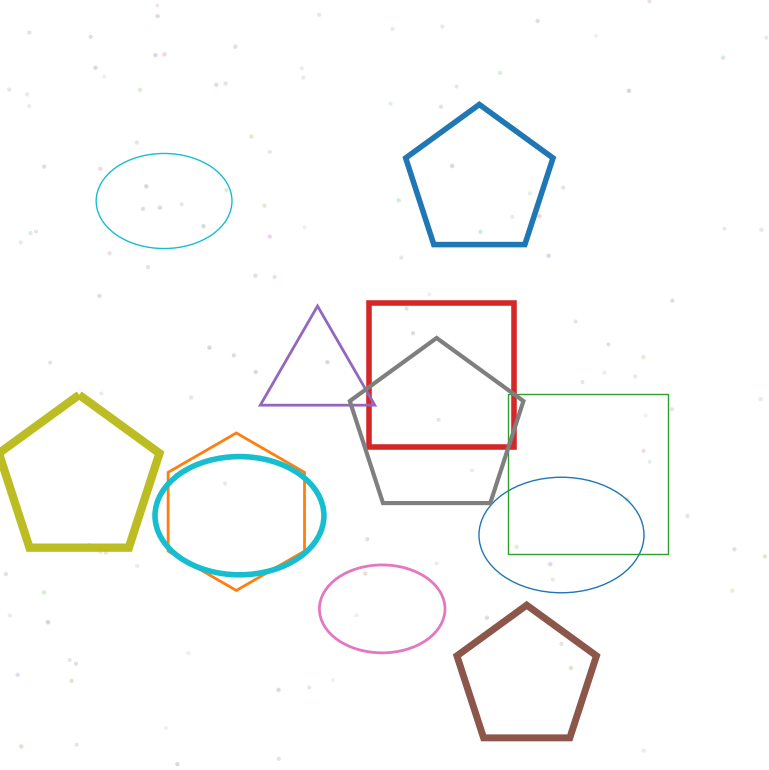[{"shape": "oval", "thickness": 0.5, "radius": 0.54, "center": [0.729, 0.305]}, {"shape": "pentagon", "thickness": 2, "radius": 0.5, "center": [0.623, 0.764]}, {"shape": "hexagon", "thickness": 1, "radius": 0.51, "center": [0.307, 0.335]}, {"shape": "square", "thickness": 0.5, "radius": 0.52, "center": [0.764, 0.384]}, {"shape": "square", "thickness": 2, "radius": 0.47, "center": [0.574, 0.513]}, {"shape": "triangle", "thickness": 1, "radius": 0.43, "center": [0.412, 0.517]}, {"shape": "pentagon", "thickness": 2.5, "radius": 0.48, "center": [0.684, 0.119]}, {"shape": "oval", "thickness": 1, "radius": 0.41, "center": [0.496, 0.209]}, {"shape": "pentagon", "thickness": 1.5, "radius": 0.59, "center": [0.567, 0.443]}, {"shape": "pentagon", "thickness": 3, "radius": 0.55, "center": [0.103, 0.377]}, {"shape": "oval", "thickness": 0.5, "radius": 0.44, "center": [0.213, 0.739]}, {"shape": "oval", "thickness": 2, "radius": 0.55, "center": [0.311, 0.33]}]